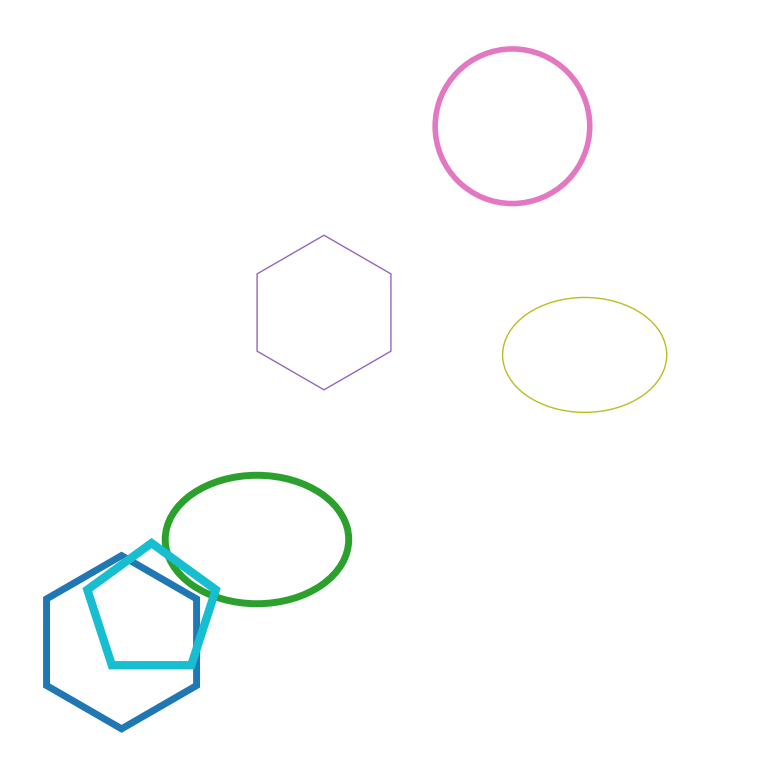[{"shape": "hexagon", "thickness": 2.5, "radius": 0.56, "center": [0.158, 0.166]}, {"shape": "oval", "thickness": 2.5, "radius": 0.6, "center": [0.334, 0.299]}, {"shape": "hexagon", "thickness": 0.5, "radius": 0.5, "center": [0.421, 0.594]}, {"shape": "circle", "thickness": 2, "radius": 0.5, "center": [0.666, 0.836]}, {"shape": "oval", "thickness": 0.5, "radius": 0.53, "center": [0.759, 0.539]}, {"shape": "pentagon", "thickness": 3, "radius": 0.44, "center": [0.197, 0.207]}]